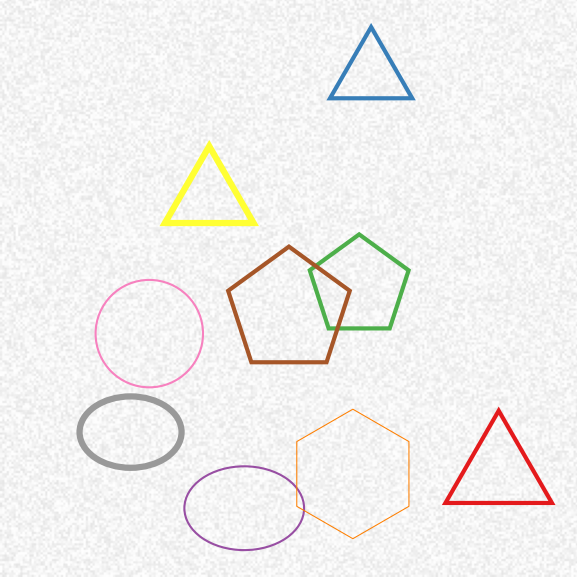[{"shape": "triangle", "thickness": 2, "radius": 0.53, "center": [0.864, 0.181]}, {"shape": "triangle", "thickness": 2, "radius": 0.41, "center": [0.643, 0.87]}, {"shape": "pentagon", "thickness": 2, "radius": 0.45, "center": [0.622, 0.503]}, {"shape": "oval", "thickness": 1, "radius": 0.52, "center": [0.423, 0.119]}, {"shape": "hexagon", "thickness": 0.5, "radius": 0.56, "center": [0.611, 0.178]}, {"shape": "triangle", "thickness": 3, "radius": 0.44, "center": [0.362, 0.657]}, {"shape": "pentagon", "thickness": 2, "radius": 0.55, "center": [0.5, 0.461]}, {"shape": "circle", "thickness": 1, "radius": 0.47, "center": [0.259, 0.421]}, {"shape": "oval", "thickness": 3, "radius": 0.44, "center": [0.226, 0.251]}]